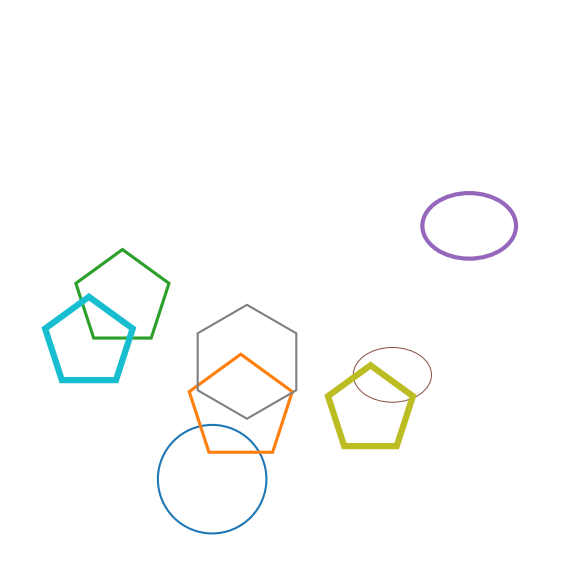[{"shape": "circle", "thickness": 1, "radius": 0.47, "center": [0.367, 0.169]}, {"shape": "pentagon", "thickness": 1.5, "radius": 0.47, "center": [0.417, 0.292]}, {"shape": "pentagon", "thickness": 1.5, "radius": 0.42, "center": [0.212, 0.482]}, {"shape": "oval", "thickness": 2, "radius": 0.41, "center": [0.812, 0.608]}, {"shape": "oval", "thickness": 0.5, "radius": 0.34, "center": [0.679, 0.35]}, {"shape": "hexagon", "thickness": 1, "radius": 0.49, "center": [0.428, 0.373]}, {"shape": "pentagon", "thickness": 3, "radius": 0.39, "center": [0.641, 0.289]}, {"shape": "pentagon", "thickness": 3, "radius": 0.4, "center": [0.154, 0.405]}]